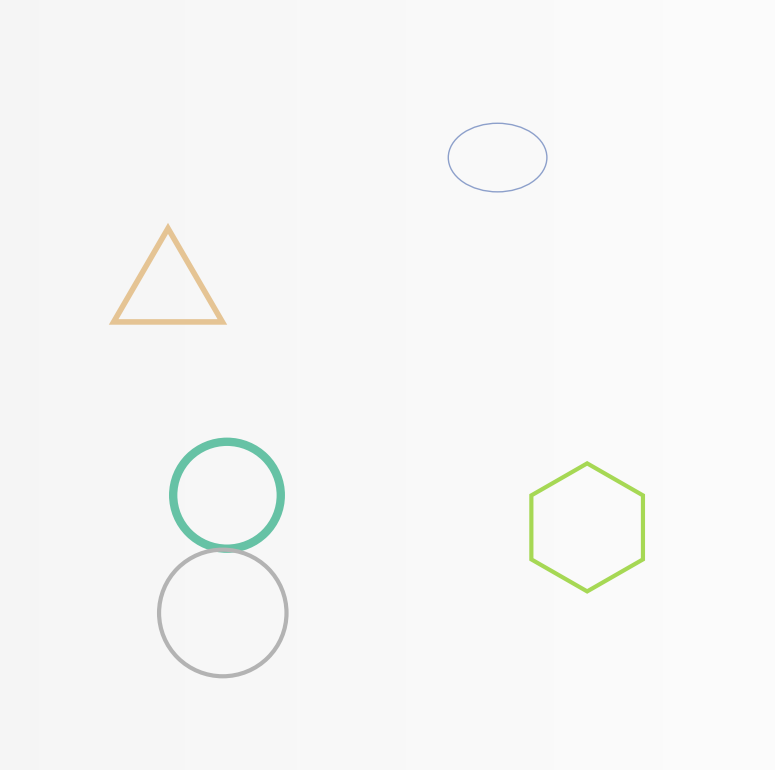[{"shape": "circle", "thickness": 3, "radius": 0.35, "center": [0.293, 0.357]}, {"shape": "oval", "thickness": 0.5, "radius": 0.32, "center": [0.642, 0.795]}, {"shape": "hexagon", "thickness": 1.5, "radius": 0.42, "center": [0.758, 0.315]}, {"shape": "triangle", "thickness": 2, "radius": 0.4, "center": [0.217, 0.622]}, {"shape": "circle", "thickness": 1.5, "radius": 0.41, "center": [0.287, 0.204]}]